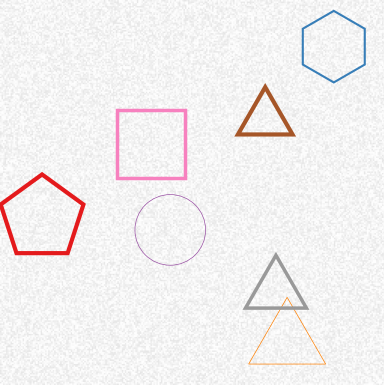[{"shape": "pentagon", "thickness": 3, "radius": 0.57, "center": [0.109, 0.434]}, {"shape": "hexagon", "thickness": 1.5, "radius": 0.46, "center": [0.867, 0.879]}, {"shape": "circle", "thickness": 0.5, "radius": 0.46, "center": [0.442, 0.403]}, {"shape": "triangle", "thickness": 0.5, "radius": 0.58, "center": [0.746, 0.112]}, {"shape": "triangle", "thickness": 3, "radius": 0.41, "center": [0.689, 0.692]}, {"shape": "square", "thickness": 2.5, "radius": 0.44, "center": [0.393, 0.626]}, {"shape": "triangle", "thickness": 2.5, "radius": 0.46, "center": [0.717, 0.245]}]